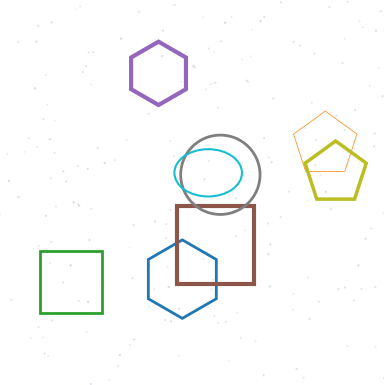[{"shape": "hexagon", "thickness": 2, "radius": 0.51, "center": [0.474, 0.275]}, {"shape": "pentagon", "thickness": 0.5, "radius": 0.43, "center": [0.845, 0.625]}, {"shape": "square", "thickness": 2, "radius": 0.41, "center": [0.184, 0.267]}, {"shape": "hexagon", "thickness": 3, "radius": 0.41, "center": [0.412, 0.809]}, {"shape": "square", "thickness": 3, "radius": 0.5, "center": [0.559, 0.363]}, {"shape": "circle", "thickness": 2, "radius": 0.52, "center": [0.572, 0.546]}, {"shape": "pentagon", "thickness": 2.5, "radius": 0.42, "center": [0.872, 0.55]}, {"shape": "oval", "thickness": 1.5, "radius": 0.44, "center": [0.541, 0.551]}]